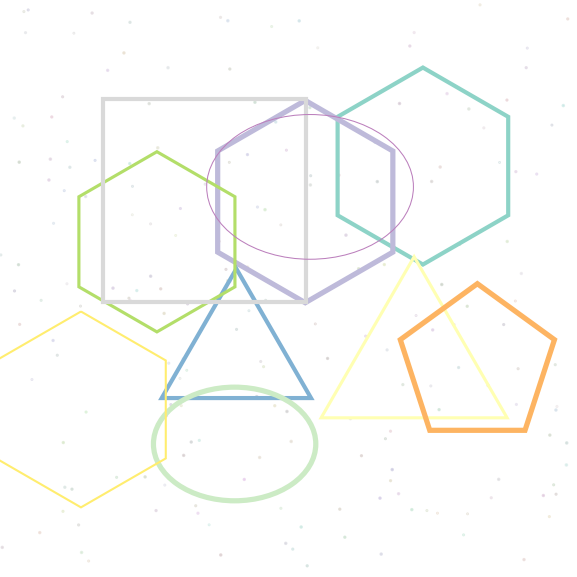[{"shape": "hexagon", "thickness": 2, "radius": 0.85, "center": [0.732, 0.712]}, {"shape": "triangle", "thickness": 1.5, "radius": 0.93, "center": [0.717, 0.369]}, {"shape": "hexagon", "thickness": 2.5, "radius": 0.88, "center": [0.529, 0.65]}, {"shape": "triangle", "thickness": 2, "radius": 0.75, "center": [0.409, 0.385]}, {"shape": "pentagon", "thickness": 2.5, "radius": 0.7, "center": [0.827, 0.368]}, {"shape": "hexagon", "thickness": 1.5, "radius": 0.78, "center": [0.272, 0.58]}, {"shape": "square", "thickness": 2, "radius": 0.88, "center": [0.354, 0.652]}, {"shape": "oval", "thickness": 0.5, "radius": 0.9, "center": [0.537, 0.676]}, {"shape": "oval", "thickness": 2.5, "radius": 0.7, "center": [0.406, 0.23]}, {"shape": "hexagon", "thickness": 1, "radius": 0.85, "center": [0.14, 0.29]}]